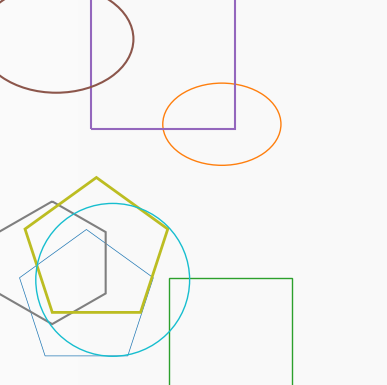[{"shape": "pentagon", "thickness": 0.5, "radius": 0.91, "center": [0.223, 0.222]}, {"shape": "oval", "thickness": 1, "radius": 0.76, "center": [0.573, 0.677]}, {"shape": "square", "thickness": 1, "radius": 0.79, "center": [0.594, 0.12]}, {"shape": "square", "thickness": 1.5, "radius": 0.93, "center": [0.421, 0.851]}, {"shape": "oval", "thickness": 1.5, "radius": 1.0, "center": [0.145, 0.899]}, {"shape": "hexagon", "thickness": 1.5, "radius": 0.8, "center": [0.135, 0.318]}, {"shape": "pentagon", "thickness": 2, "radius": 0.97, "center": [0.249, 0.345]}, {"shape": "circle", "thickness": 1, "radius": 0.99, "center": [0.291, 0.273]}]